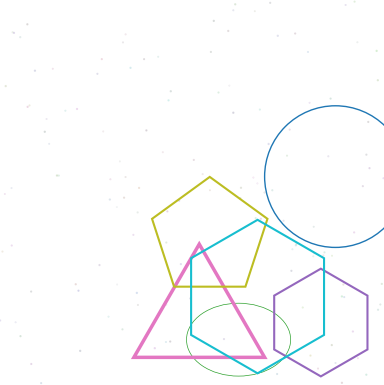[{"shape": "circle", "thickness": 1, "radius": 0.92, "center": [0.871, 0.541]}, {"shape": "oval", "thickness": 0.5, "radius": 0.68, "center": [0.62, 0.118]}, {"shape": "hexagon", "thickness": 1.5, "radius": 0.7, "center": [0.833, 0.162]}, {"shape": "triangle", "thickness": 2.5, "radius": 0.98, "center": [0.518, 0.17]}, {"shape": "pentagon", "thickness": 1.5, "radius": 0.79, "center": [0.545, 0.383]}, {"shape": "hexagon", "thickness": 1.5, "radius": 1.0, "center": [0.669, 0.23]}]